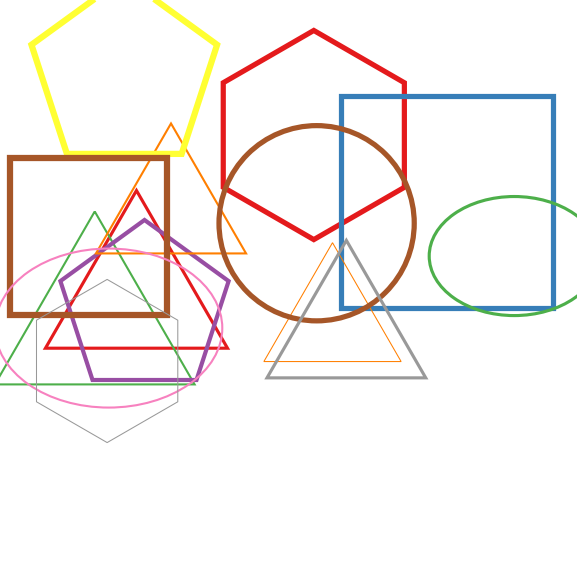[{"shape": "triangle", "thickness": 1.5, "radius": 0.91, "center": [0.236, 0.487]}, {"shape": "hexagon", "thickness": 2.5, "radius": 0.91, "center": [0.543, 0.765]}, {"shape": "square", "thickness": 2.5, "radius": 0.92, "center": [0.774, 0.65]}, {"shape": "oval", "thickness": 1.5, "radius": 0.74, "center": [0.89, 0.556]}, {"shape": "triangle", "thickness": 1, "radius": 1.0, "center": [0.164, 0.433]}, {"shape": "pentagon", "thickness": 2, "radius": 0.77, "center": [0.25, 0.465]}, {"shape": "triangle", "thickness": 1, "radius": 0.75, "center": [0.296, 0.635]}, {"shape": "triangle", "thickness": 0.5, "radius": 0.69, "center": [0.576, 0.442]}, {"shape": "pentagon", "thickness": 3, "radius": 0.84, "center": [0.215, 0.869]}, {"shape": "circle", "thickness": 2.5, "radius": 0.85, "center": [0.548, 0.613]}, {"shape": "square", "thickness": 3, "radius": 0.68, "center": [0.154, 0.59]}, {"shape": "oval", "thickness": 1, "radius": 0.98, "center": [0.188, 0.431]}, {"shape": "hexagon", "thickness": 0.5, "radius": 0.71, "center": [0.186, 0.374]}, {"shape": "triangle", "thickness": 1.5, "radius": 0.79, "center": [0.6, 0.424]}]